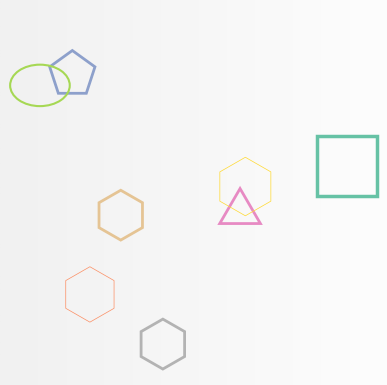[{"shape": "square", "thickness": 2.5, "radius": 0.39, "center": [0.895, 0.569]}, {"shape": "hexagon", "thickness": 0.5, "radius": 0.36, "center": [0.232, 0.235]}, {"shape": "pentagon", "thickness": 2, "radius": 0.31, "center": [0.187, 0.807]}, {"shape": "triangle", "thickness": 2, "radius": 0.3, "center": [0.62, 0.45]}, {"shape": "oval", "thickness": 1.5, "radius": 0.38, "center": [0.103, 0.778]}, {"shape": "hexagon", "thickness": 0.5, "radius": 0.38, "center": [0.633, 0.516]}, {"shape": "hexagon", "thickness": 2, "radius": 0.32, "center": [0.312, 0.441]}, {"shape": "hexagon", "thickness": 2, "radius": 0.32, "center": [0.42, 0.106]}]